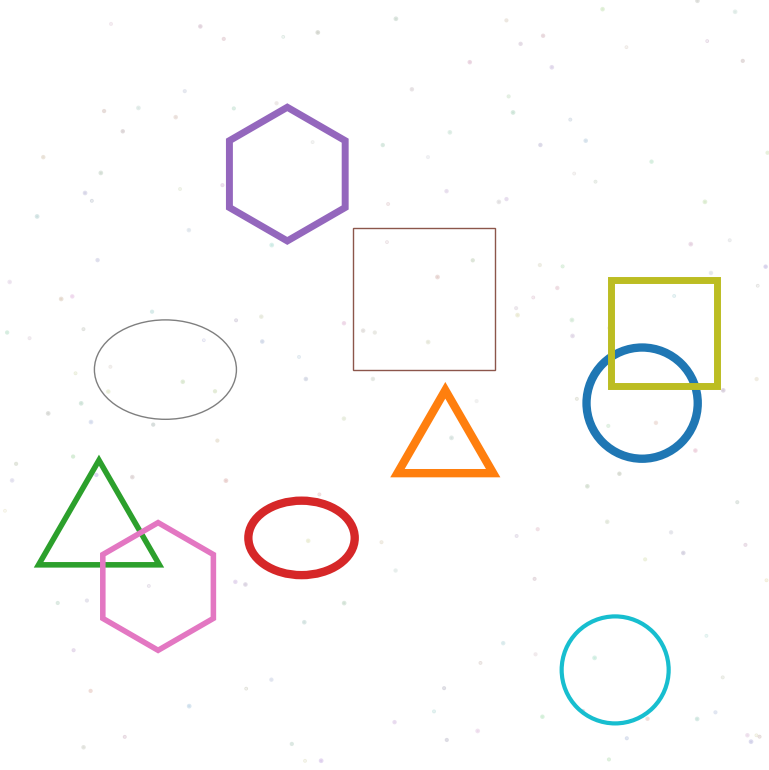[{"shape": "circle", "thickness": 3, "radius": 0.36, "center": [0.834, 0.476]}, {"shape": "triangle", "thickness": 3, "radius": 0.36, "center": [0.578, 0.421]}, {"shape": "triangle", "thickness": 2, "radius": 0.45, "center": [0.129, 0.312]}, {"shape": "oval", "thickness": 3, "radius": 0.35, "center": [0.392, 0.301]}, {"shape": "hexagon", "thickness": 2.5, "radius": 0.43, "center": [0.373, 0.774]}, {"shape": "square", "thickness": 0.5, "radius": 0.46, "center": [0.551, 0.612]}, {"shape": "hexagon", "thickness": 2, "radius": 0.41, "center": [0.205, 0.238]}, {"shape": "oval", "thickness": 0.5, "radius": 0.46, "center": [0.215, 0.52]}, {"shape": "square", "thickness": 2.5, "radius": 0.34, "center": [0.863, 0.568]}, {"shape": "circle", "thickness": 1.5, "radius": 0.35, "center": [0.799, 0.13]}]